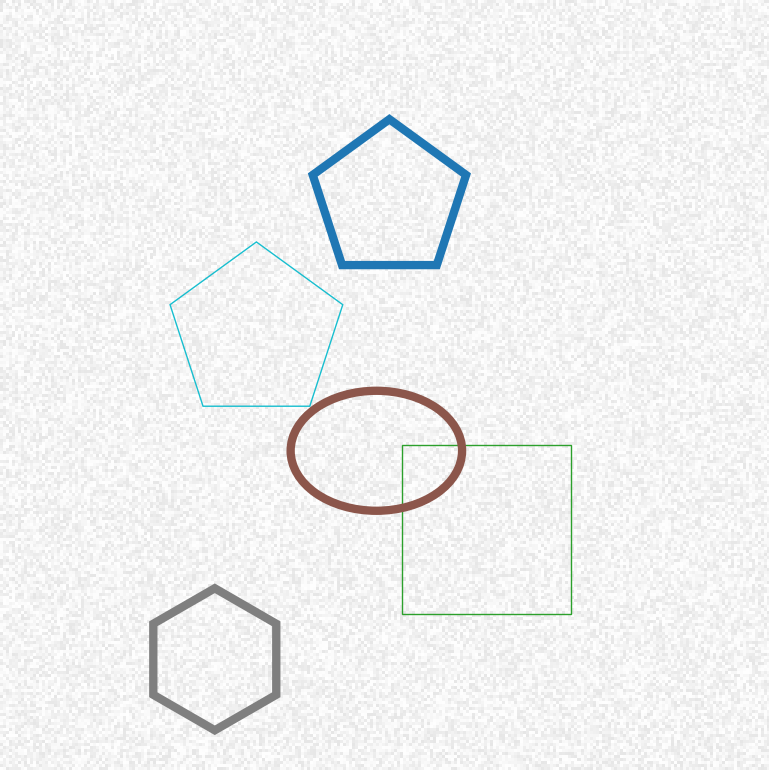[{"shape": "pentagon", "thickness": 3, "radius": 0.52, "center": [0.506, 0.74]}, {"shape": "square", "thickness": 0.5, "radius": 0.55, "center": [0.632, 0.313]}, {"shape": "oval", "thickness": 3, "radius": 0.56, "center": [0.489, 0.415]}, {"shape": "hexagon", "thickness": 3, "radius": 0.46, "center": [0.279, 0.144]}, {"shape": "pentagon", "thickness": 0.5, "radius": 0.59, "center": [0.333, 0.568]}]